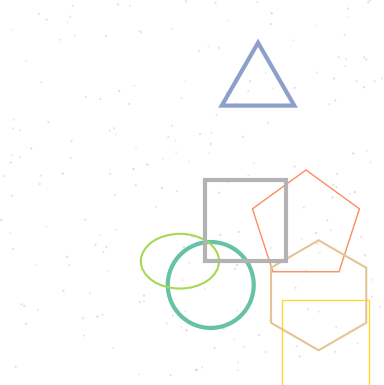[{"shape": "circle", "thickness": 3, "radius": 0.56, "center": [0.547, 0.26]}, {"shape": "pentagon", "thickness": 1, "radius": 0.73, "center": [0.795, 0.412]}, {"shape": "triangle", "thickness": 3, "radius": 0.54, "center": [0.67, 0.78]}, {"shape": "oval", "thickness": 1.5, "radius": 0.51, "center": [0.467, 0.322]}, {"shape": "square", "thickness": 1, "radius": 0.56, "center": [0.846, 0.107]}, {"shape": "hexagon", "thickness": 1.5, "radius": 0.71, "center": [0.828, 0.233]}, {"shape": "square", "thickness": 3, "radius": 0.53, "center": [0.638, 0.428]}]